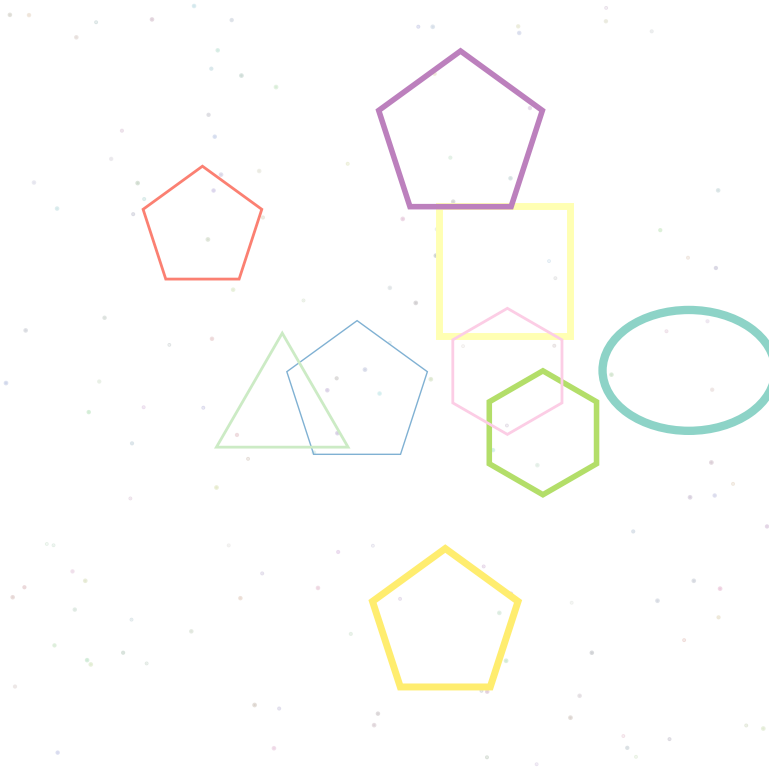[{"shape": "oval", "thickness": 3, "radius": 0.56, "center": [0.895, 0.519]}, {"shape": "square", "thickness": 2.5, "radius": 0.42, "center": [0.655, 0.649]}, {"shape": "pentagon", "thickness": 1, "radius": 0.41, "center": [0.263, 0.703]}, {"shape": "pentagon", "thickness": 0.5, "radius": 0.48, "center": [0.464, 0.488]}, {"shape": "hexagon", "thickness": 2, "radius": 0.4, "center": [0.705, 0.438]}, {"shape": "hexagon", "thickness": 1, "radius": 0.41, "center": [0.659, 0.518]}, {"shape": "pentagon", "thickness": 2, "radius": 0.56, "center": [0.598, 0.822]}, {"shape": "triangle", "thickness": 1, "radius": 0.49, "center": [0.367, 0.469]}, {"shape": "pentagon", "thickness": 2.5, "radius": 0.5, "center": [0.578, 0.188]}]